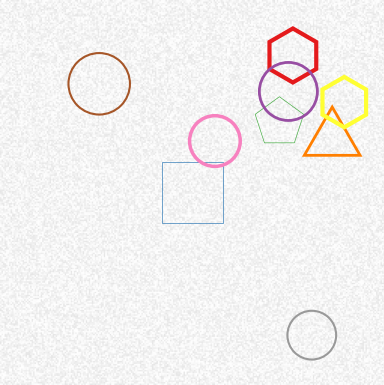[{"shape": "hexagon", "thickness": 3, "radius": 0.35, "center": [0.761, 0.856]}, {"shape": "square", "thickness": 0.5, "radius": 0.4, "center": [0.5, 0.5]}, {"shape": "pentagon", "thickness": 0.5, "radius": 0.33, "center": [0.726, 0.683]}, {"shape": "circle", "thickness": 2, "radius": 0.38, "center": [0.749, 0.762]}, {"shape": "triangle", "thickness": 2, "radius": 0.42, "center": [0.863, 0.638]}, {"shape": "hexagon", "thickness": 3, "radius": 0.33, "center": [0.894, 0.735]}, {"shape": "circle", "thickness": 1.5, "radius": 0.4, "center": [0.258, 0.782]}, {"shape": "circle", "thickness": 2.5, "radius": 0.33, "center": [0.558, 0.634]}, {"shape": "circle", "thickness": 1.5, "radius": 0.32, "center": [0.81, 0.129]}]